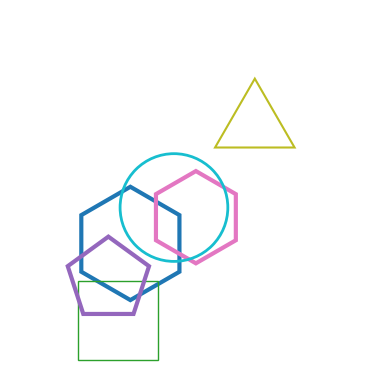[{"shape": "hexagon", "thickness": 3, "radius": 0.74, "center": [0.339, 0.368]}, {"shape": "square", "thickness": 1, "radius": 0.51, "center": [0.307, 0.167]}, {"shape": "pentagon", "thickness": 3, "radius": 0.55, "center": [0.282, 0.274]}, {"shape": "hexagon", "thickness": 3, "radius": 0.6, "center": [0.509, 0.436]}, {"shape": "triangle", "thickness": 1.5, "radius": 0.6, "center": [0.662, 0.676]}, {"shape": "circle", "thickness": 2, "radius": 0.7, "center": [0.452, 0.461]}]